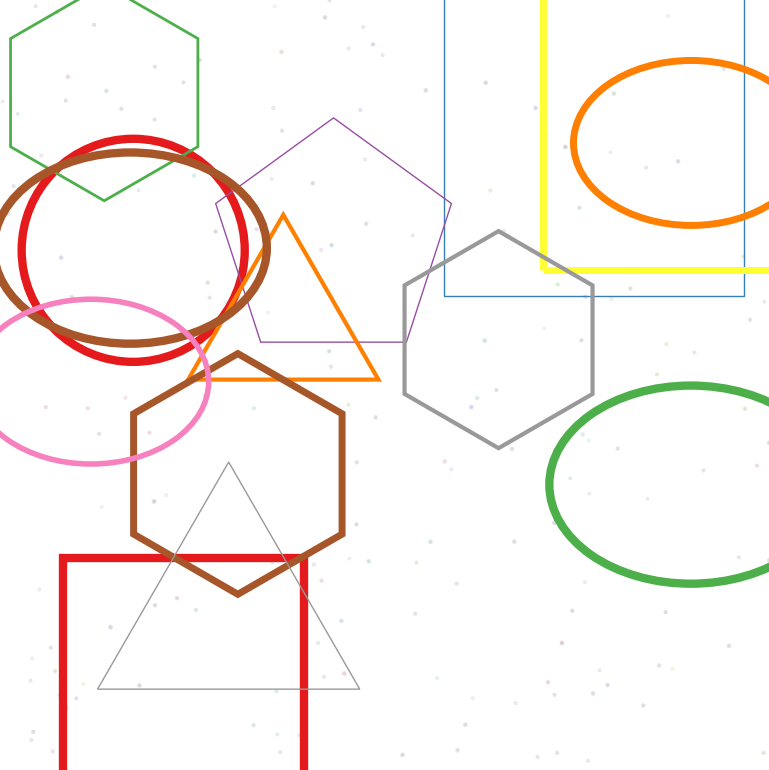[{"shape": "circle", "thickness": 3, "radius": 0.72, "center": [0.173, 0.675]}, {"shape": "square", "thickness": 3, "radius": 0.78, "center": [0.238, 0.119]}, {"shape": "square", "thickness": 0.5, "radius": 0.98, "center": [0.772, 0.81]}, {"shape": "hexagon", "thickness": 1, "radius": 0.7, "center": [0.135, 0.88]}, {"shape": "oval", "thickness": 3, "radius": 0.92, "center": [0.897, 0.371]}, {"shape": "pentagon", "thickness": 0.5, "radius": 0.8, "center": [0.433, 0.686]}, {"shape": "oval", "thickness": 2.5, "radius": 0.77, "center": [0.898, 0.814]}, {"shape": "triangle", "thickness": 1.5, "radius": 0.71, "center": [0.368, 0.578]}, {"shape": "square", "thickness": 2.5, "radius": 0.9, "center": [0.885, 0.828]}, {"shape": "oval", "thickness": 3, "radius": 0.89, "center": [0.169, 0.678]}, {"shape": "hexagon", "thickness": 2.5, "radius": 0.78, "center": [0.309, 0.384]}, {"shape": "oval", "thickness": 2, "radius": 0.76, "center": [0.118, 0.504]}, {"shape": "triangle", "thickness": 0.5, "radius": 0.98, "center": [0.297, 0.203]}, {"shape": "hexagon", "thickness": 1.5, "radius": 0.7, "center": [0.647, 0.559]}]